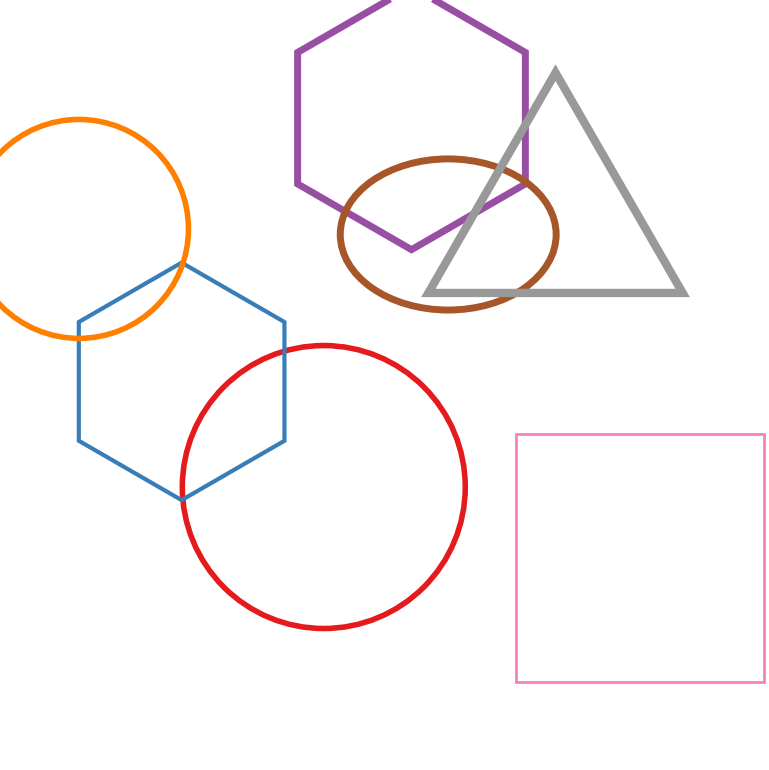[{"shape": "circle", "thickness": 2, "radius": 0.92, "center": [0.42, 0.367]}, {"shape": "hexagon", "thickness": 1.5, "radius": 0.77, "center": [0.236, 0.505]}, {"shape": "hexagon", "thickness": 2.5, "radius": 0.85, "center": [0.534, 0.847]}, {"shape": "circle", "thickness": 2, "radius": 0.71, "center": [0.103, 0.703]}, {"shape": "oval", "thickness": 2.5, "radius": 0.7, "center": [0.582, 0.695]}, {"shape": "square", "thickness": 1, "radius": 0.81, "center": [0.831, 0.275]}, {"shape": "triangle", "thickness": 3, "radius": 0.95, "center": [0.721, 0.715]}]